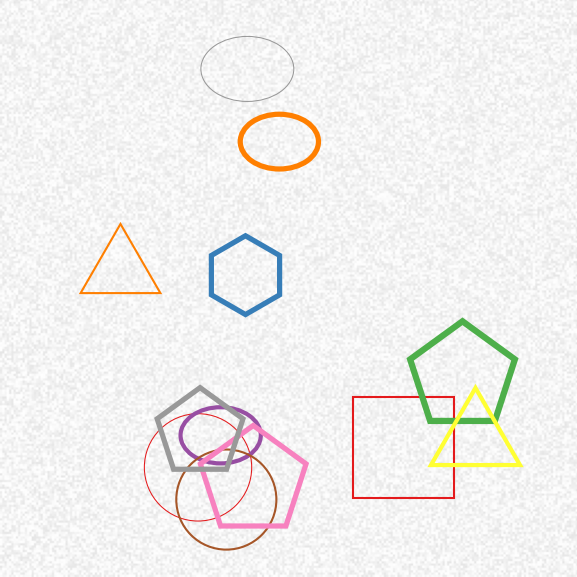[{"shape": "circle", "thickness": 0.5, "radius": 0.46, "center": [0.343, 0.19]}, {"shape": "square", "thickness": 1, "radius": 0.44, "center": [0.698, 0.224]}, {"shape": "hexagon", "thickness": 2.5, "radius": 0.34, "center": [0.425, 0.523]}, {"shape": "pentagon", "thickness": 3, "radius": 0.48, "center": [0.801, 0.347]}, {"shape": "oval", "thickness": 2, "radius": 0.35, "center": [0.382, 0.245]}, {"shape": "triangle", "thickness": 1, "radius": 0.4, "center": [0.209, 0.531]}, {"shape": "oval", "thickness": 2.5, "radius": 0.34, "center": [0.484, 0.754]}, {"shape": "triangle", "thickness": 2, "radius": 0.45, "center": [0.823, 0.238]}, {"shape": "circle", "thickness": 1, "radius": 0.43, "center": [0.392, 0.134]}, {"shape": "pentagon", "thickness": 2.5, "radius": 0.48, "center": [0.438, 0.166]}, {"shape": "oval", "thickness": 0.5, "radius": 0.4, "center": [0.428, 0.88]}, {"shape": "pentagon", "thickness": 2.5, "radius": 0.39, "center": [0.346, 0.25]}]